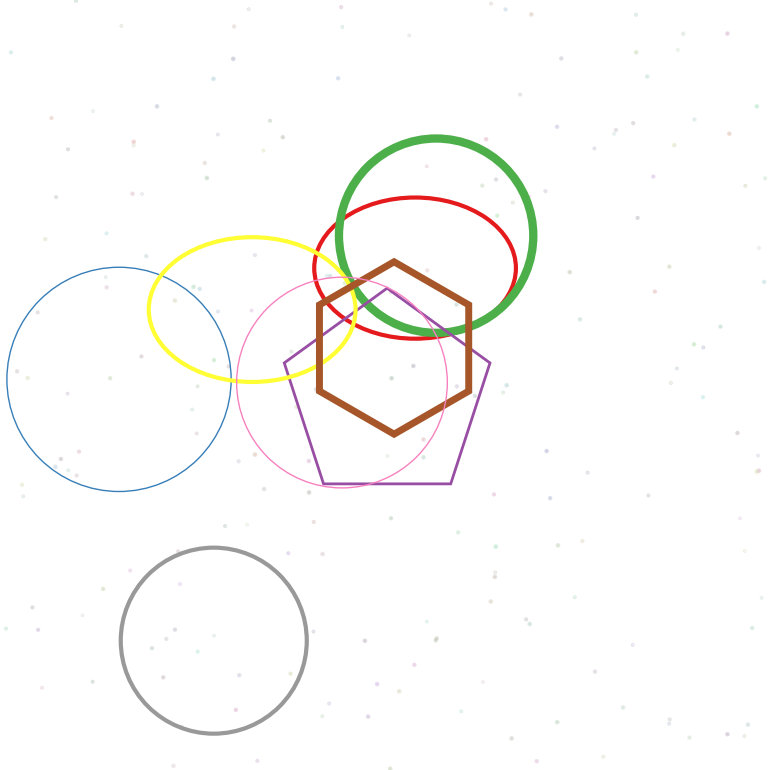[{"shape": "oval", "thickness": 1.5, "radius": 0.65, "center": [0.539, 0.652]}, {"shape": "circle", "thickness": 0.5, "radius": 0.73, "center": [0.155, 0.507]}, {"shape": "circle", "thickness": 3, "radius": 0.63, "center": [0.566, 0.694]}, {"shape": "pentagon", "thickness": 1, "radius": 0.7, "center": [0.503, 0.485]}, {"shape": "oval", "thickness": 1.5, "radius": 0.67, "center": [0.327, 0.598]}, {"shape": "hexagon", "thickness": 2.5, "radius": 0.56, "center": [0.512, 0.548]}, {"shape": "circle", "thickness": 0.5, "radius": 0.68, "center": [0.444, 0.503]}, {"shape": "circle", "thickness": 1.5, "radius": 0.6, "center": [0.278, 0.168]}]